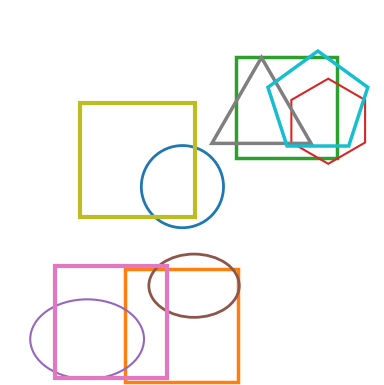[{"shape": "circle", "thickness": 2, "radius": 0.53, "center": [0.474, 0.515]}, {"shape": "square", "thickness": 2.5, "radius": 0.73, "center": [0.472, 0.155]}, {"shape": "square", "thickness": 2.5, "radius": 0.66, "center": [0.744, 0.721]}, {"shape": "hexagon", "thickness": 1.5, "radius": 0.55, "center": [0.853, 0.685]}, {"shape": "oval", "thickness": 1.5, "radius": 0.74, "center": [0.226, 0.119]}, {"shape": "oval", "thickness": 2, "radius": 0.59, "center": [0.504, 0.258]}, {"shape": "square", "thickness": 3, "radius": 0.73, "center": [0.287, 0.164]}, {"shape": "triangle", "thickness": 2.5, "radius": 0.74, "center": [0.679, 0.702]}, {"shape": "square", "thickness": 3, "radius": 0.74, "center": [0.357, 0.584]}, {"shape": "pentagon", "thickness": 2.5, "radius": 0.68, "center": [0.826, 0.731]}]